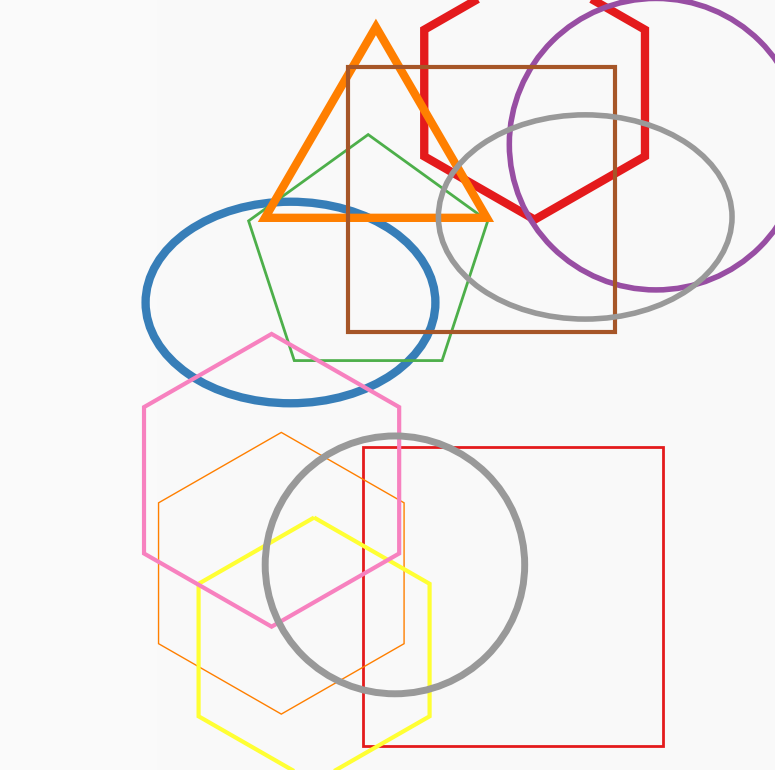[{"shape": "square", "thickness": 1, "radius": 0.97, "center": [0.662, 0.226]}, {"shape": "hexagon", "thickness": 3, "radius": 0.82, "center": [0.69, 0.879]}, {"shape": "oval", "thickness": 3, "radius": 0.93, "center": [0.375, 0.607]}, {"shape": "pentagon", "thickness": 1, "radius": 0.81, "center": [0.475, 0.663]}, {"shape": "circle", "thickness": 2, "radius": 0.95, "center": [0.846, 0.813]}, {"shape": "triangle", "thickness": 3, "radius": 0.83, "center": [0.485, 0.8]}, {"shape": "hexagon", "thickness": 0.5, "radius": 0.91, "center": [0.363, 0.256]}, {"shape": "hexagon", "thickness": 1.5, "radius": 0.86, "center": [0.405, 0.156]}, {"shape": "square", "thickness": 1.5, "radius": 0.86, "center": [0.621, 0.741]}, {"shape": "hexagon", "thickness": 1.5, "radius": 0.95, "center": [0.35, 0.376]}, {"shape": "circle", "thickness": 2.5, "radius": 0.84, "center": [0.51, 0.266]}, {"shape": "oval", "thickness": 2, "radius": 0.95, "center": [0.755, 0.718]}]